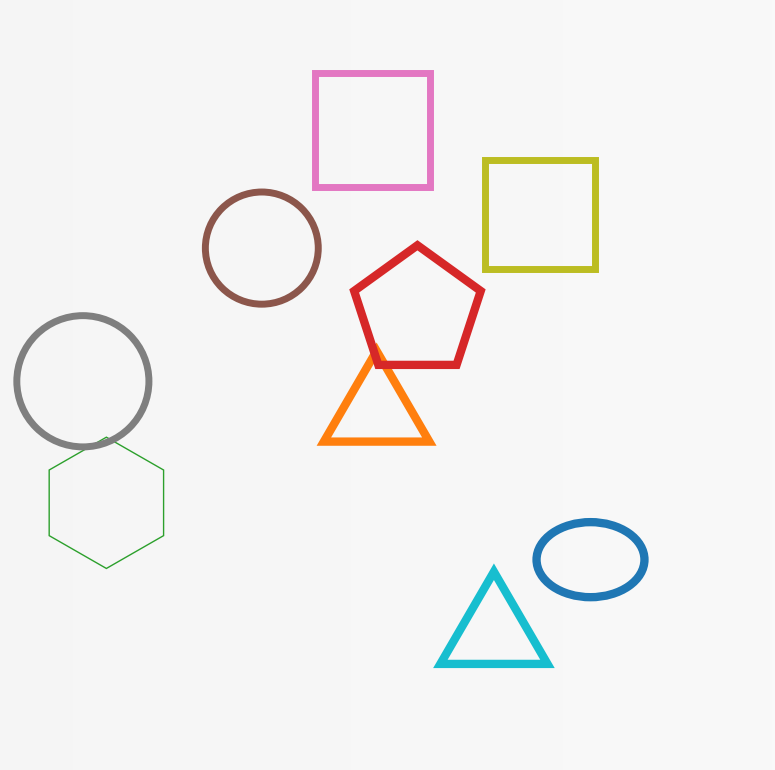[{"shape": "oval", "thickness": 3, "radius": 0.35, "center": [0.762, 0.273]}, {"shape": "triangle", "thickness": 3, "radius": 0.39, "center": [0.486, 0.466]}, {"shape": "hexagon", "thickness": 0.5, "radius": 0.43, "center": [0.137, 0.347]}, {"shape": "pentagon", "thickness": 3, "radius": 0.43, "center": [0.539, 0.596]}, {"shape": "circle", "thickness": 2.5, "radius": 0.36, "center": [0.338, 0.678]}, {"shape": "square", "thickness": 2.5, "radius": 0.37, "center": [0.48, 0.831]}, {"shape": "circle", "thickness": 2.5, "radius": 0.43, "center": [0.107, 0.505]}, {"shape": "square", "thickness": 2.5, "radius": 0.35, "center": [0.697, 0.721]}, {"shape": "triangle", "thickness": 3, "radius": 0.4, "center": [0.637, 0.178]}]